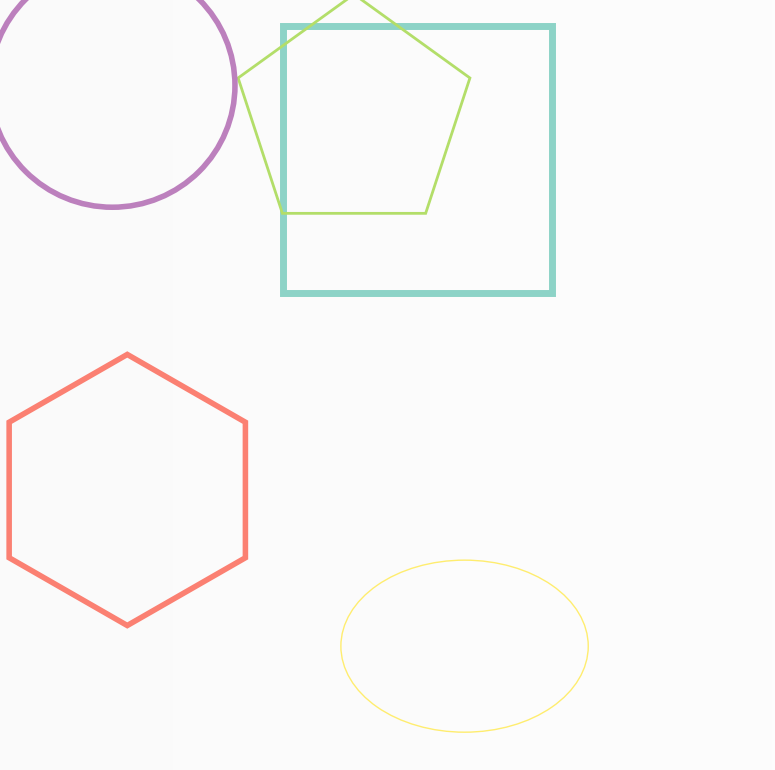[{"shape": "square", "thickness": 2.5, "radius": 0.87, "center": [0.539, 0.793]}, {"shape": "hexagon", "thickness": 2, "radius": 0.88, "center": [0.164, 0.364]}, {"shape": "pentagon", "thickness": 1, "radius": 0.79, "center": [0.457, 0.85]}, {"shape": "circle", "thickness": 2, "radius": 0.79, "center": [0.145, 0.889]}, {"shape": "oval", "thickness": 0.5, "radius": 0.8, "center": [0.599, 0.161]}]